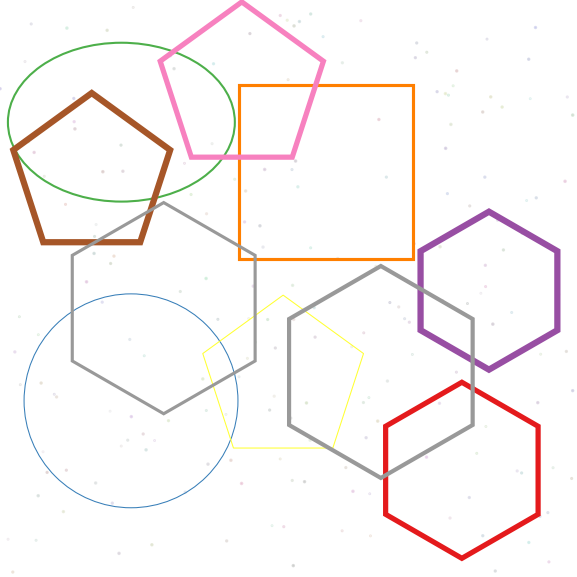[{"shape": "hexagon", "thickness": 2.5, "radius": 0.76, "center": [0.8, 0.185]}, {"shape": "circle", "thickness": 0.5, "radius": 0.93, "center": [0.227, 0.305]}, {"shape": "oval", "thickness": 1, "radius": 0.98, "center": [0.21, 0.788]}, {"shape": "hexagon", "thickness": 3, "radius": 0.68, "center": [0.847, 0.496]}, {"shape": "square", "thickness": 1.5, "radius": 0.75, "center": [0.564, 0.702]}, {"shape": "pentagon", "thickness": 0.5, "radius": 0.73, "center": [0.49, 0.342]}, {"shape": "pentagon", "thickness": 3, "radius": 0.71, "center": [0.159, 0.695]}, {"shape": "pentagon", "thickness": 2.5, "radius": 0.74, "center": [0.419, 0.847]}, {"shape": "hexagon", "thickness": 2, "radius": 0.92, "center": [0.659, 0.355]}, {"shape": "hexagon", "thickness": 1.5, "radius": 0.91, "center": [0.283, 0.466]}]